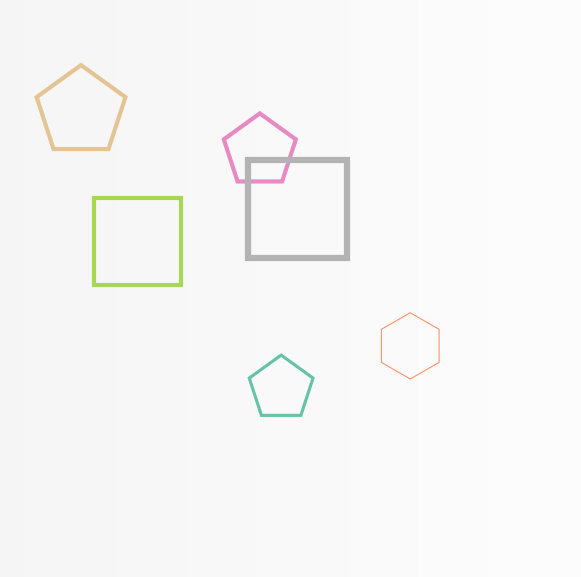[{"shape": "pentagon", "thickness": 1.5, "radius": 0.29, "center": [0.484, 0.327]}, {"shape": "hexagon", "thickness": 0.5, "radius": 0.29, "center": [0.706, 0.4]}, {"shape": "pentagon", "thickness": 2, "radius": 0.33, "center": [0.447, 0.738]}, {"shape": "square", "thickness": 2, "radius": 0.38, "center": [0.236, 0.581]}, {"shape": "pentagon", "thickness": 2, "radius": 0.4, "center": [0.139, 0.806]}, {"shape": "square", "thickness": 3, "radius": 0.42, "center": [0.512, 0.638]}]